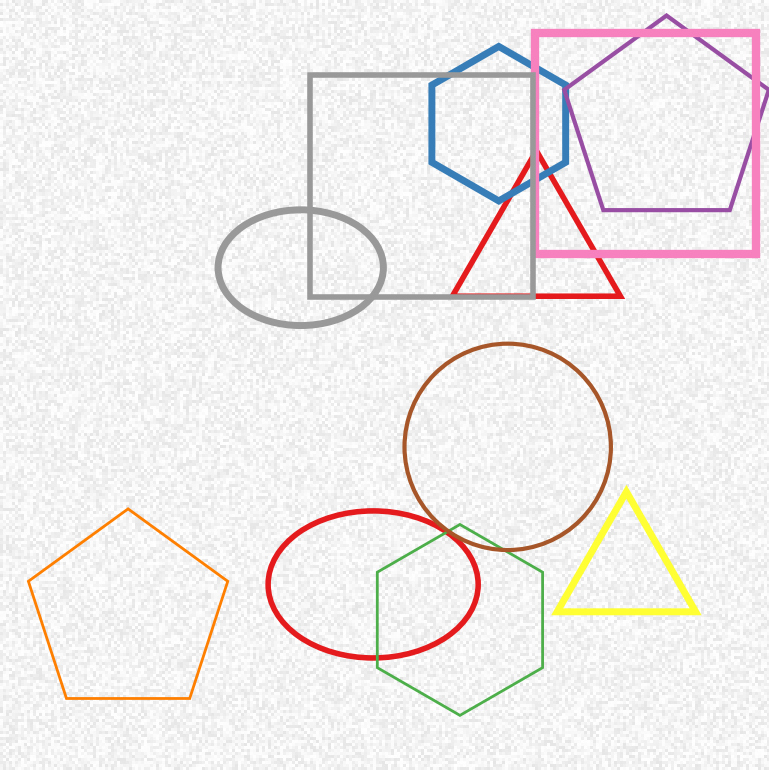[{"shape": "oval", "thickness": 2, "radius": 0.68, "center": [0.485, 0.241]}, {"shape": "triangle", "thickness": 2, "radius": 0.63, "center": [0.697, 0.678]}, {"shape": "hexagon", "thickness": 2.5, "radius": 0.5, "center": [0.648, 0.839]}, {"shape": "hexagon", "thickness": 1, "radius": 0.62, "center": [0.597, 0.195]}, {"shape": "pentagon", "thickness": 1.5, "radius": 0.7, "center": [0.866, 0.84]}, {"shape": "pentagon", "thickness": 1, "radius": 0.68, "center": [0.166, 0.203]}, {"shape": "triangle", "thickness": 2.5, "radius": 0.52, "center": [0.814, 0.257]}, {"shape": "circle", "thickness": 1.5, "radius": 0.67, "center": [0.659, 0.42]}, {"shape": "square", "thickness": 3, "radius": 0.72, "center": [0.838, 0.813]}, {"shape": "square", "thickness": 2, "radius": 0.72, "center": [0.547, 0.758]}, {"shape": "oval", "thickness": 2.5, "radius": 0.54, "center": [0.391, 0.652]}]